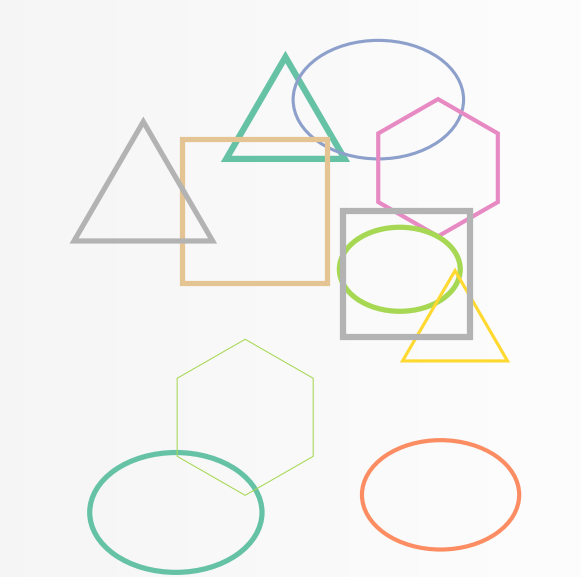[{"shape": "triangle", "thickness": 3, "radius": 0.59, "center": [0.491, 0.783]}, {"shape": "oval", "thickness": 2.5, "radius": 0.74, "center": [0.303, 0.112]}, {"shape": "oval", "thickness": 2, "radius": 0.68, "center": [0.758, 0.142]}, {"shape": "oval", "thickness": 1.5, "radius": 0.73, "center": [0.651, 0.827]}, {"shape": "hexagon", "thickness": 2, "radius": 0.59, "center": [0.754, 0.709]}, {"shape": "oval", "thickness": 2.5, "radius": 0.52, "center": [0.688, 0.533]}, {"shape": "hexagon", "thickness": 0.5, "radius": 0.68, "center": [0.422, 0.277]}, {"shape": "triangle", "thickness": 1.5, "radius": 0.52, "center": [0.783, 0.426]}, {"shape": "square", "thickness": 2.5, "radius": 0.62, "center": [0.438, 0.635]}, {"shape": "square", "thickness": 3, "radius": 0.54, "center": [0.7, 0.525]}, {"shape": "triangle", "thickness": 2.5, "radius": 0.69, "center": [0.247, 0.651]}]